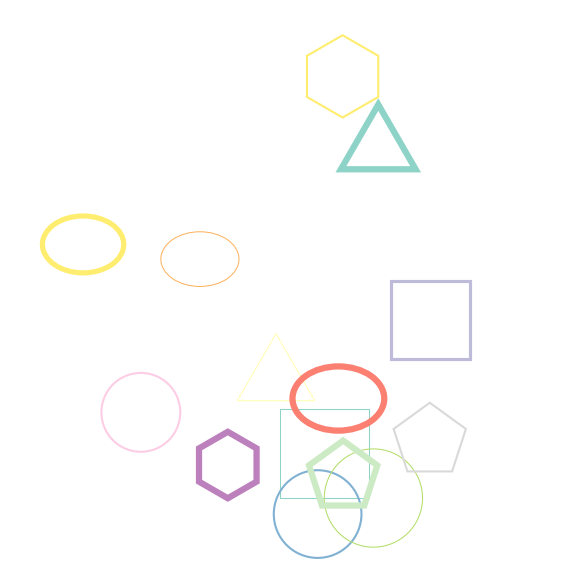[{"shape": "square", "thickness": 0.5, "radius": 0.39, "center": [0.561, 0.214]}, {"shape": "triangle", "thickness": 3, "radius": 0.37, "center": [0.655, 0.743]}, {"shape": "triangle", "thickness": 0.5, "radius": 0.39, "center": [0.478, 0.344]}, {"shape": "square", "thickness": 1.5, "radius": 0.34, "center": [0.746, 0.445]}, {"shape": "oval", "thickness": 3, "radius": 0.4, "center": [0.586, 0.309]}, {"shape": "circle", "thickness": 1, "radius": 0.38, "center": [0.55, 0.109]}, {"shape": "oval", "thickness": 0.5, "radius": 0.34, "center": [0.346, 0.55]}, {"shape": "circle", "thickness": 0.5, "radius": 0.43, "center": [0.647, 0.137]}, {"shape": "circle", "thickness": 1, "radius": 0.34, "center": [0.244, 0.285]}, {"shape": "pentagon", "thickness": 1, "radius": 0.33, "center": [0.744, 0.236]}, {"shape": "hexagon", "thickness": 3, "radius": 0.29, "center": [0.394, 0.194]}, {"shape": "pentagon", "thickness": 3, "radius": 0.31, "center": [0.594, 0.174]}, {"shape": "oval", "thickness": 2.5, "radius": 0.35, "center": [0.144, 0.576]}, {"shape": "hexagon", "thickness": 1, "radius": 0.36, "center": [0.593, 0.867]}]